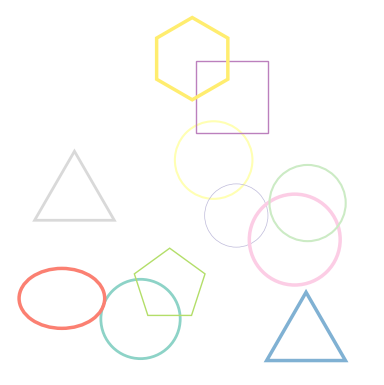[{"shape": "circle", "thickness": 2, "radius": 0.52, "center": [0.365, 0.171]}, {"shape": "circle", "thickness": 1.5, "radius": 0.5, "center": [0.555, 0.584]}, {"shape": "circle", "thickness": 0.5, "radius": 0.41, "center": [0.614, 0.44]}, {"shape": "oval", "thickness": 2.5, "radius": 0.56, "center": [0.161, 0.225]}, {"shape": "triangle", "thickness": 2.5, "radius": 0.59, "center": [0.795, 0.123]}, {"shape": "pentagon", "thickness": 1, "radius": 0.48, "center": [0.441, 0.259]}, {"shape": "circle", "thickness": 2.5, "radius": 0.59, "center": [0.766, 0.378]}, {"shape": "triangle", "thickness": 2, "radius": 0.6, "center": [0.193, 0.488]}, {"shape": "square", "thickness": 1, "radius": 0.47, "center": [0.603, 0.748]}, {"shape": "circle", "thickness": 1.5, "radius": 0.49, "center": [0.799, 0.473]}, {"shape": "hexagon", "thickness": 2.5, "radius": 0.53, "center": [0.499, 0.848]}]